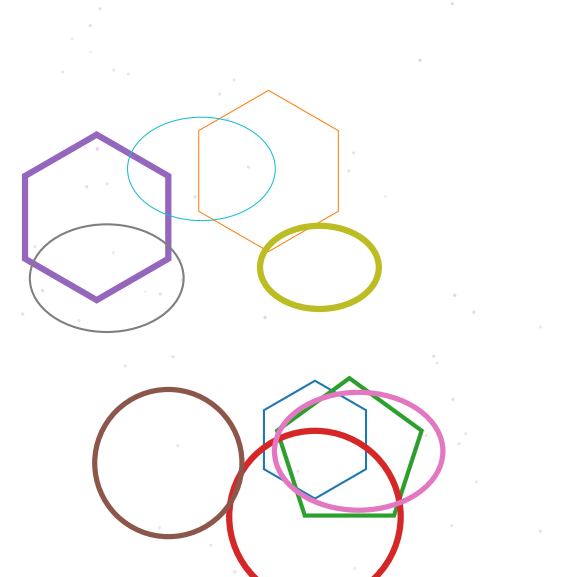[{"shape": "hexagon", "thickness": 1, "radius": 0.51, "center": [0.545, 0.238]}, {"shape": "hexagon", "thickness": 0.5, "radius": 0.7, "center": [0.465, 0.703]}, {"shape": "pentagon", "thickness": 2, "radius": 0.66, "center": [0.605, 0.213]}, {"shape": "circle", "thickness": 3, "radius": 0.74, "center": [0.545, 0.105]}, {"shape": "hexagon", "thickness": 3, "radius": 0.72, "center": [0.167, 0.623]}, {"shape": "circle", "thickness": 2.5, "radius": 0.64, "center": [0.291, 0.197]}, {"shape": "oval", "thickness": 2.5, "radius": 0.73, "center": [0.621, 0.218]}, {"shape": "oval", "thickness": 1, "radius": 0.67, "center": [0.185, 0.517]}, {"shape": "oval", "thickness": 3, "radius": 0.51, "center": [0.553, 0.536]}, {"shape": "oval", "thickness": 0.5, "radius": 0.64, "center": [0.349, 0.707]}]